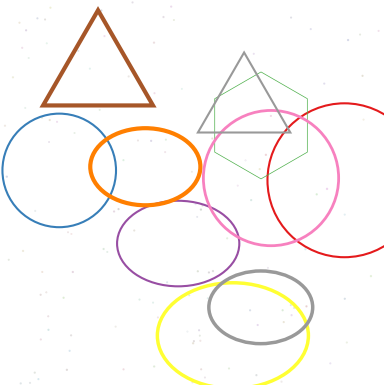[{"shape": "circle", "thickness": 1.5, "radius": 1.0, "center": [0.895, 0.532]}, {"shape": "circle", "thickness": 1.5, "radius": 0.74, "center": [0.154, 0.557]}, {"shape": "hexagon", "thickness": 0.5, "radius": 0.69, "center": [0.678, 0.674]}, {"shape": "oval", "thickness": 1.5, "radius": 0.79, "center": [0.463, 0.367]}, {"shape": "oval", "thickness": 3, "radius": 0.71, "center": [0.377, 0.567]}, {"shape": "oval", "thickness": 2.5, "radius": 0.98, "center": [0.605, 0.128]}, {"shape": "triangle", "thickness": 3, "radius": 0.82, "center": [0.255, 0.809]}, {"shape": "circle", "thickness": 2, "radius": 0.88, "center": [0.704, 0.537]}, {"shape": "oval", "thickness": 2.5, "radius": 0.67, "center": [0.677, 0.202]}, {"shape": "triangle", "thickness": 1.5, "radius": 0.69, "center": [0.634, 0.725]}]